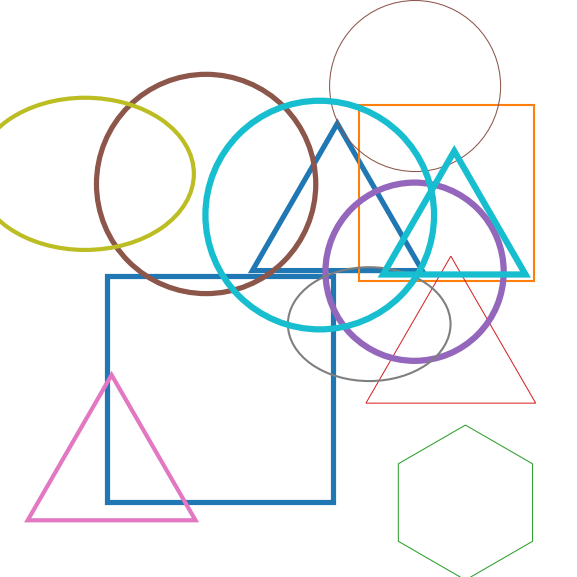[{"shape": "square", "thickness": 2.5, "radius": 0.98, "center": [0.381, 0.325]}, {"shape": "triangle", "thickness": 2.5, "radius": 0.85, "center": [0.584, 0.615]}, {"shape": "square", "thickness": 1, "radius": 0.76, "center": [0.773, 0.665]}, {"shape": "hexagon", "thickness": 0.5, "radius": 0.67, "center": [0.806, 0.129]}, {"shape": "triangle", "thickness": 0.5, "radius": 0.85, "center": [0.781, 0.386]}, {"shape": "circle", "thickness": 3, "radius": 0.77, "center": [0.718, 0.529]}, {"shape": "circle", "thickness": 0.5, "radius": 0.74, "center": [0.719, 0.85]}, {"shape": "circle", "thickness": 2.5, "radius": 0.95, "center": [0.357, 0.681]}, {"shape": "triangle", "thickness": 2, "radius": 0.84, "center": [0.193, 0.182]}, {"shape": "oval", "thickness": 1, "radius": 0.7, "center": [0.639, 0.438]}, {"shape": "oval", "thickness": 2, "radius": 0.94, "center": [0.147, 0.698]}, {"shape": "circle", "thickness": 3, "radius": 0.99, "center": [0.554, 0.627]}, {"shape": "triangle", "thickness": 3, "radius": 0.71, "center": [0.787, 0.595]}]